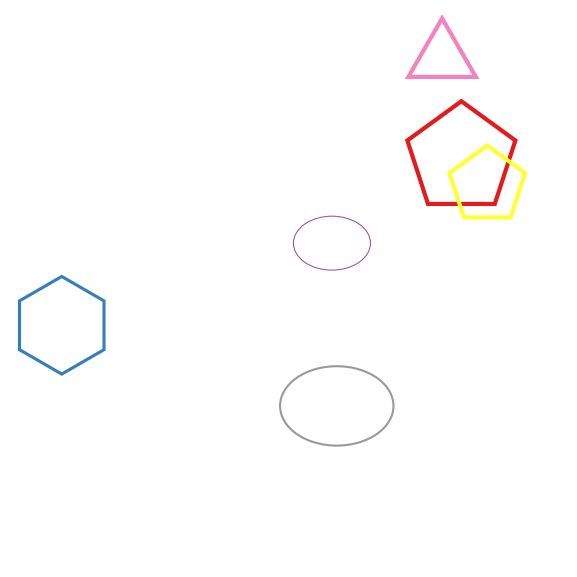[{"shape": "pentagon", "thickness": 2, "radius": 0.49, "center": [0.799, 0.726]}, {"shape": "hexagon", "thickness": 1.5, "radius": 0.42, "center": [0.107, 0.436]}, {"shape": "oval", "thickness": 0.5, "radius": 0.33, "center": [0.575, 0.578]}, {"shape": "pentagon", "thickness": 2, "radius": 0.34, "center": [0.844, 0.678]}, {"shape": "triangle", "thickness": 2, "radius": 0.34, "center": [0.766, 0.9]}, {"shape": "oval", "thickness": 1, "radius": 0.49, "center": [0.583, 0.296]}]